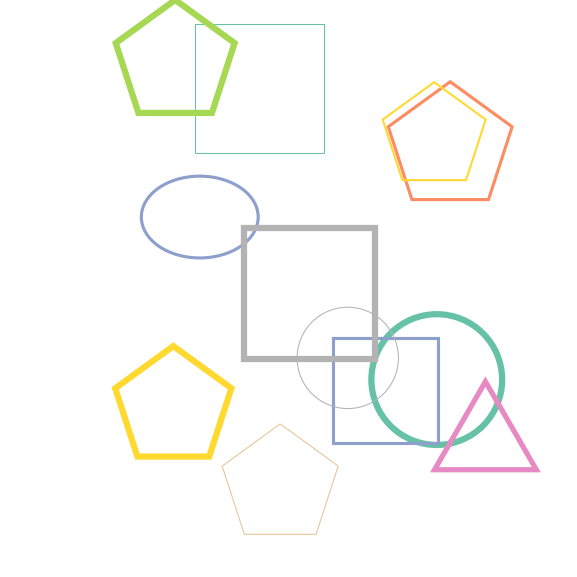[{"shape": "square", "thickness": 0.5, "radius": 0.56, "center": [0.449, 0.846]}, {"shape": "circle", "thickness": 3, "radius": 0.57, "center": [0.756, 0.342]}, {"shape": "pentagon", "thickness": 1.5, "radius": 0.56, "center": [0.78, 0.745]}, {"shape": "square", "thickness": 1.5, "radius": 0.45, "center": [0.667, 0.323]}, {"shape": "oval", "thickness": 1.5, "radius": 0.51, "center": [0.346, 0.623]}, {"shape": "triangle", "thickness": 2.5, "radius": 0.51, "center": [0.841, 0.237]}, {"shape": "pentagon", "thickness": 3, "radius": 0.54, "center": [0.303, 0.891]}, {"shape": "pentagon", "thickness": 3, "radius": 0.53, "center": [0.3, 0.294]}, {"shape": "pentagon", "thickness": 1, "radius": 0.47, "center": [0.752, 0.763]}, {"shape": "pentagon", "thickness": 0.5, "radius": 0.53, "center": [0.485, 0.159]}, {"shape": "square", "thickness": 3, "radius": 0.57, "center": [0.536, 0.491]}, {"shape": "circle", "thickness": 0.5, "radius": 0.44, "center": [0.602, 0.379]}]